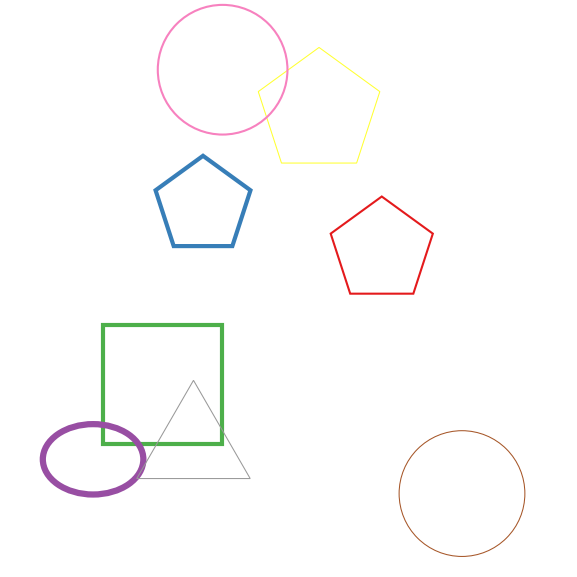[{"shape": "pentagon", "thickness": 1, "radius": 0.46, "center": [0.661, 0.566]}, {"shape": "pentagon", "thickness": 2, "radius": 0.43, "center": [0.352, 0.643]}, {"shape": "square", "thickness": 2, "radius": 0.51, "center": [0.281, 0.334]}, {"shape": "oval", "thickness": 3, "radius": 0.44, "center": [0.161, 0.204]}, {"shape": "pentagon", "thickness": 0.5, "radius": 0.55, "center": [0.552, 0.806]}, {"shape": "circle", "thickness": 0.5, "radius": 0.54, "center": [0.8, 0.144]}, {"shape": "circle", "thickness": 1, "radius": 0.56, "center": [0.385, 0.878]}, {"shape": "triangle", "thickness": 0.5, "radius": 0.57, "center": [0.335, 0.227]}]